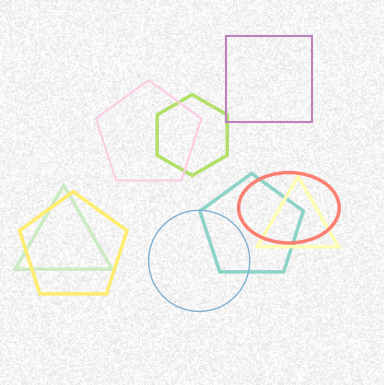[{"shape": "pentagon", "thickness": 2.5, "radius": 0.71, "center": [0.654, 0.408]}, {"shape": "triangle", "thickness": 2.5, "radius": 0.61, "center": [0.774, 0.42]}, {"shape": "oval", "thickness": 2.5, "radius": 0.65, "center": [0.75, 0.46]}, {"shape": "circle", "thickness": 1, "radius": 0.66, "center": [0.517, 0.322]}, {"shape": "hexagon", "thickness": 2.5, "radius": 0.53, "center": [0.499, 0.649]}, {"shape": "pentagon", "thickness": 1.5, "radius": 0.72, "center": [0.386, 0.648]}, {"shape": "square", "thickness": 1.5, "radius": 0.56, "center": [0.699, 0.794]}, {"shape": "triangle", "thickness": 2.5, "radius": 0.73, "center": [0.165, 0.373]}, {"shape": "pentagon", "thickness": 2.5, "radius": 0.73, "center": [0.19, 0.356]}]